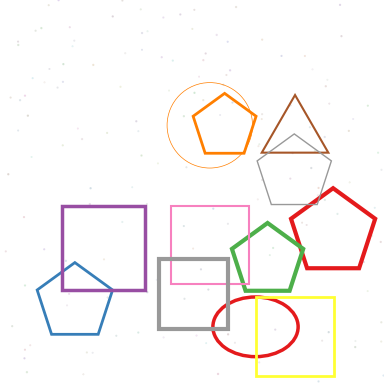[{"shape": "oval", "thickness": 2.5, "radius": 0.55, "center": [0.664, 0.151]}, {"shape": "pentagon", "thickness": 3, "radius": 0.57, "center": [0.865, 0.396]}, {"shape": "pentagon", "thickness": 2, "radius": 0.52, "center": [0.194, 0.215]}, {"shape": "pentagon", "thickness": 3, "radius": 0.49, "center": [0.695, 0.323]}, {"shape": "square", "thickness": 2.5, "radius": 0.54, "center": [0.268, 0.356]}, {"shape": "pentagon", "thickness": 2, "radius": 0.43, "center": [0.583, 0.671]}, {"shape": "circle", "thickness": 0.5, "radius": 0.55, "center": [0.545, 0.674]}, {"shape": "square", "thickness": 2, "radius": 0.51, "center": [0.766, 0.126]}, {"shape": "triangle", "thickness": 1.5, "radius": 0.5, "center": [0.766, 0.653]}, {"shape": "square", "thickness": 1.5, "radius": 0.51, "center": [0.546, 0.363]}, {"shape": "square", "thickness": 3, "radius": 0.45, "center": [0.502, 0.237]}, {"shape": "pentagon", "thickness": 1, "radius": 0.51, "center": [0.764, 0.551]}]